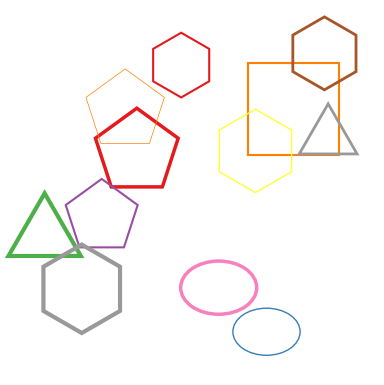[{"shape": "hexagon", "thickness": 1.5, "radius": 0.42, "center": [0.471, 0.831]}, {"shape": "pentagon", "thickness": 2.5, "radius": 0.56, "center": [0.355, 0.606]}, {"shape": "oval", "thickness": 1, "radius": 0.44, "center": [0.692, 0.138]}, {"shape": "triangle", "thickness": 3, "radius": 0.54, "center": [0.116, 0.389]}, {"shape": "pentagon", "thickness": 1.5, "radius": 0.49, "center": [0.264, 0.437]}, {"shape": "square", "thickness": 1.5, "radius": 0.59, "center": [0.763, 0.717]}, {"shape": "pentagon", "thickness": 0.5, "radius": 0.54, "center": [0.325, 0.714]}, {"shape": "hexagon", "thickness": 1, "radius": 0.54, "center": [0.664, 0.608]}, {"shape": "hexagon", "thickness": 2, "radius": 0.47, "center": [0.843, 0.861]}, {"shape": "oval", "thickness": 2.5, "radius": 0.49, "center": [0.568, 0.253]}, {"shape": "triangle", "thickness": 2, "radius": 0.43, "center": [0.852, 0.644]}, {"shape": "hexagon", "thickness": 3, "radius": 0.57, "center": [0.212, 0.25]}]